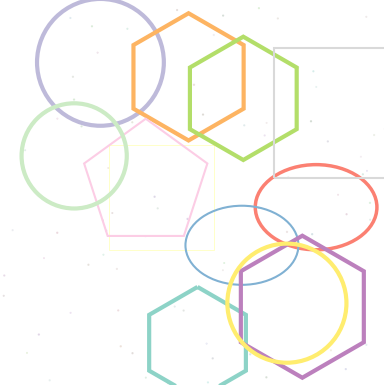[{"shape": "hexagon", "thickness": 3, "radius": 0.73, "center": [0.513, 0.11]}, {"shape": "square", "thickness": 0.5, "radius": 0.68, "center": [0.42, 0.488]}, {"shape": "circle", "thickness": 3, "radius": 0.82, "center": [0.261, 0.838]}, {"shape": "oval", "thickness": 2.5, "radius": 0.79, "center": [0.821, 0.462]}, {"shape": "oval", "thickness": 1.5, "radius": 0.73, "center": [0.628, 0.363]}, {"shape": "hexagon", "thickness": 3, "radius": 0.83, "center": [0.49, 0.8]}, {"shape": "hexagon", "thickness": 3, "radius": 0.8, "center": [0.632, 0.745]}, {"shape": "pentagon", "thickness": 1.5, "radius": 0.84, "center": [0.379, 0.523]}, {"shape": "square", "thickness": 1.5, "radius": 0.84, "center": [0.879, 0.707]}, {"shape": "hexagon", "thickness": 3, "radius": 0.92, "center": [0.785, 0.203]}, {"shape": "circle", "thickness": 3, "radius": 0.68, "center": [0.193, 0.595]}, {"shape": "circle", "thickness": 3, "radius": 0.77, "center": [0.745, 0.213]}]